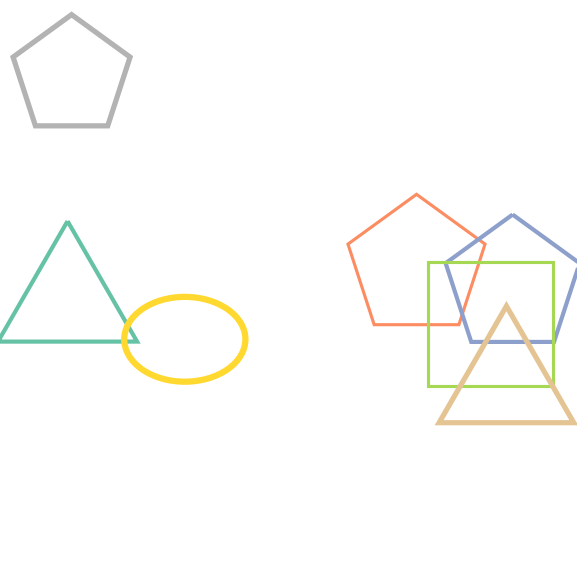[{"shape": "triangle", "thickness": 2, "radius": 0.7, "center": [0.117, 0.477]}, {"shape": "pentagon", "thickness": 1.5, "radius": 0.62, "center": [0.721, 0.538]}, {"shape": "pentagon", "thickness": 2, "radius": 0.61, "center": [0.888, 0.506]}, {"shape": "square", "thickness": 1.5, "radius": 0.54, "center": [0.849, 0.438]}, {"shape": "oval", "thickness": 3, "radius": 0.52, "center": [0.32, 0.412]}, {"shape": "triangle", "thickness": 2.5, "radius": 0.67, "center": [0.877, 0.334]}, {"shape": "pentagon", "thickness": 2.5, "radius": 0.53, "center": [0.124, 0.867]}]